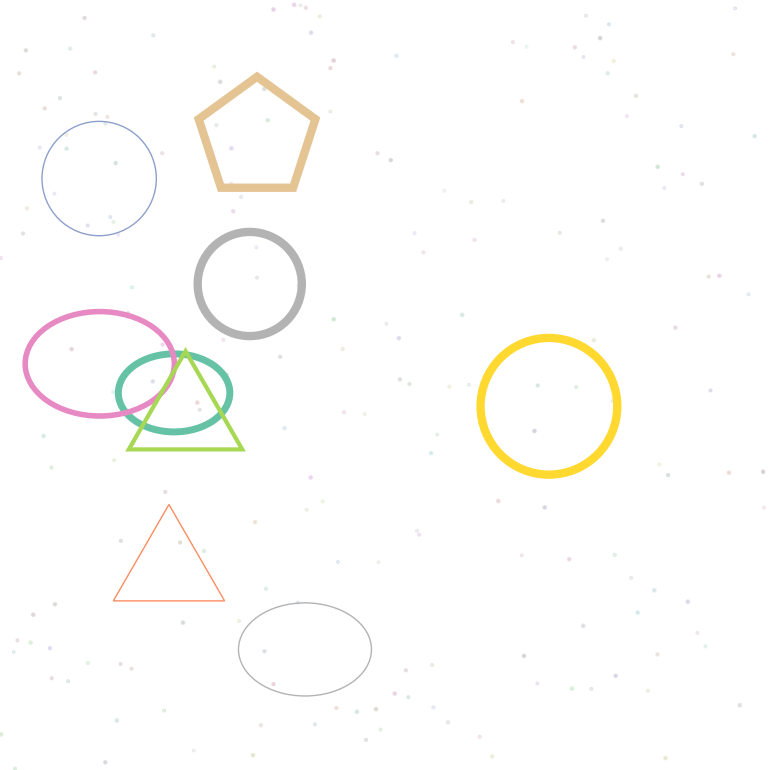[{"shape": "oval", "thickness": 2.5, "radius": 0.36, "center": [0.226, 0.49]}, {"shape": "triangle", "thickness": 0.5, "radius": 0.42, "center": [0.219, 0.261]}, {"shape": "circle", "thickness": 0.5, "radius": 0.37, "center": [0.129, 0.768]}, {"shape": "oval", "thickness": 2, "radius": 0.48, "center": [0.13, 0.528]}, {"shape": "triangle", "thickness": 1.5, "radius": 0.43, "center": [0.241, 0.459]}, {"shape": "circle", "thickness": 3, "radius": 0.44, "center": [0.713, 0.472]}, {"shape": "pentagon", "thickness": 3, "radius": 0.4, "center": [0.334, 0.821]}, {"shape": "circle", "thickness": 3, "radius": 0.34, "center": [0.324, 0.631]}, {"shape": "oval", "thickness": 0.5, "radius": 0.43, "center": [0.396, 0.157]}]